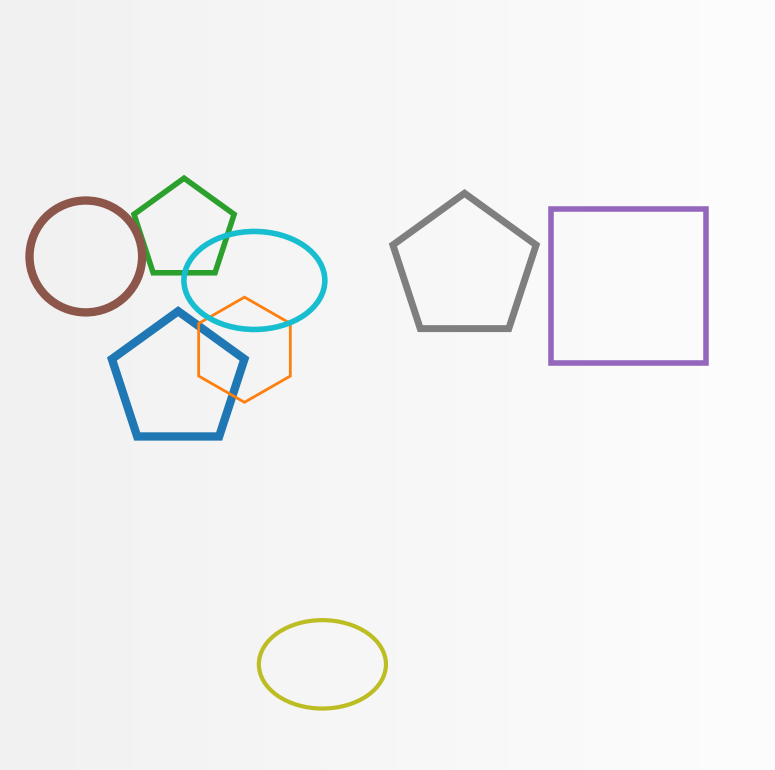[{"shape": "pentagon", "thickness": 3, "radius": 0.45, "center": [0.23, 0.506]}, {"shape": "hexagon", "thickness": 1, "radius": 0.34, "center": [0.315, 0.546]}, {"shape": "pentagon", "thickness": 2, "radius": 0.34, "center": [0.238, 0.701]}, {"shape": "square", "thickness": 2, "radius": 0.5, "center": [0.811, 0.628]}, {"shape": "circle", "thickness": 3, "radius": 0.36, "center": [0.111, 0.667]}, {"shape": "pentagon", "thickness": 2.5, "radius": 0.49, "center": [0.599, 0.652]}, {"shape": "oval", "thickness": 1.5, "radius": 0.41, "center": [0.416, 0.137]}, {"shape": "oval", "thickness": 2, "radius": 0.45, "center": [0.328, 0.636]}]